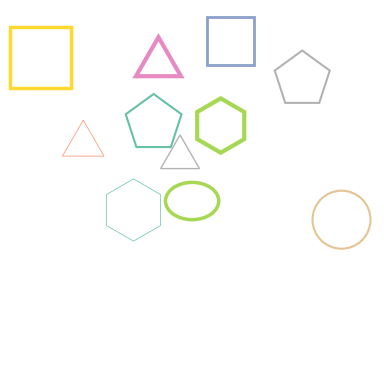[{"shape": "pentagon", "thickness": 1.5, "radius": 0.38, "center": [0.399, 0.68]}, {"shape": "hexagon", "thickness": 0.5, "radius": 0.4, "center": [0.347, 0.454]}, {"shape": "triangle", "thickness": 0.5, "radius": 0.31, "center": [0.216, 0.626]}, {"shape": "square", "thickness": 2, "radius": 0.31, "center": [0.598, 0.893]}, {"shape": "triangle", "thickness": 3, "radius": 0.34, "center": [0.412, 0.836]}, {"shape": "hexagon", "thickness": 3, "radius": 0.35, "center": [0.573, 0.674]}, {"shape": "oval", "thickness": 2.5, "radius": 0.35, "center": [0.499, 0.478]}, {"shape": "square", "thickness": 2.5, "radius": 0.4, "center": [0.105, 0.85]}, {"shape": "circle", "thickness": 1.5, "radius": 0.38, "center": [0.887, 0.429]}, {"shape": "pentagon", "thickness": 1.5, "radius": 0.38, "center": [0.785, 0.794]}, {"shape": "triangle", "thickness": 1, "radius": 0.29, "center": [0.468, 0.591]}]